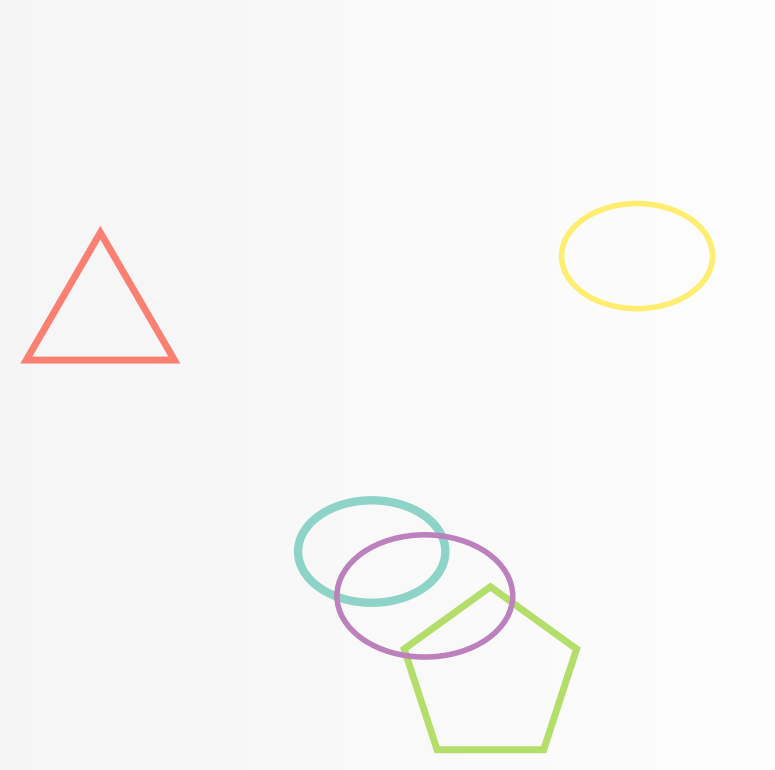[{"shape": "oval", "thickness": 3, "radius": 0.48, "center": [0.48, 0.284]}, {"shape": "triangle", "thickness": 2.5, "radius": 0.55, "center": [0.129, 0.588]}, {"shape": "pentagon", "thickness": 2.5, "radius": 0.58, "center": [0.633, 0.121]}, {"shape": "oval", "thickness": 2, "radius": 0.57, "center": [0.548, 0.226]}, {"shape": "oval", "thickness": 2, "radius": 0.49, "center": [0.822, 0.667]}]